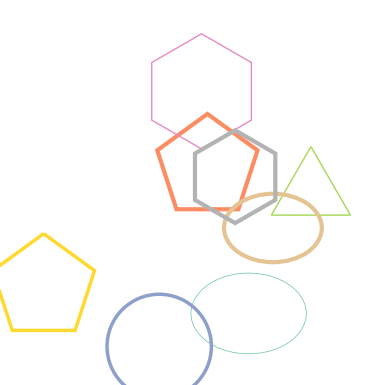[{"shape": "oval", "thickness": 0.5, "radius": 0.75, "center": [0.646, 0.186]}, {"shape": "pentagon", "thickness": 3, "radius": 0.68, "center": [0.539, 0.567]}, {"shape": "circle", "thickness": 2.5, "radius": 0.68, "center": [0.414, 0.1]}, {"shape": "hexagon", "thickness": 1, "radius": 0.75, "center": [0.524, 0.763]}, {"shape": "triangle", "thickness": 1, "radius": 0.59, "center": [0.808, 0.501]}, {"shape": "pentagon", "thickness": 2.5, "radius": 0.69, "center": [0.113, 0.254]}, {"shape": "oval", "thickness": 3, "radius": 0.63, "center": [0.709, 0.408]}, {"shape": "hexagon", "thickness": 3, "radius": 0.6, "center": [0.611, 0.541]}]